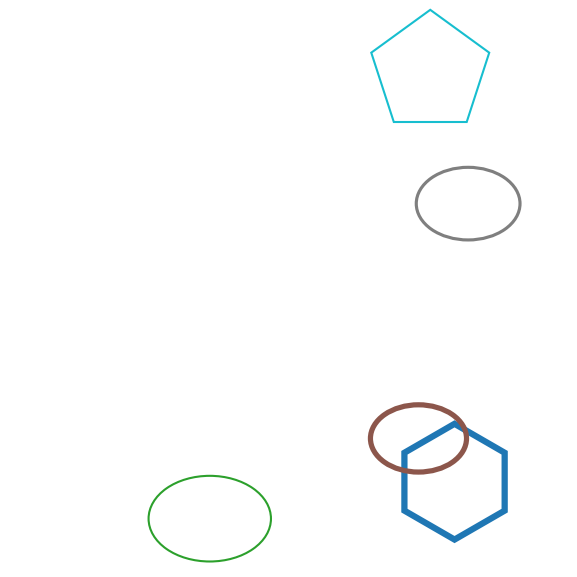[{"shape": "hexagon", "thickness": 3, "radius": 0.5, "center": [0.787, 0.165]}, {"shape": "oval", "thickness": 1, "radius": 0.53, "center": [0.363, 0.101]}, {"shape": "oval", "thickness": 2.5, "radius": 0.42, "center": [0.725, 0.24]}, {"shape": "oval", "thickness": 1.5, "radius": 0.45, "center": [0.811, 0.647]}, {"shape": "pentagon", "thickness": 1, "radius": 0.54, "center": [0.745, 0.875]}]